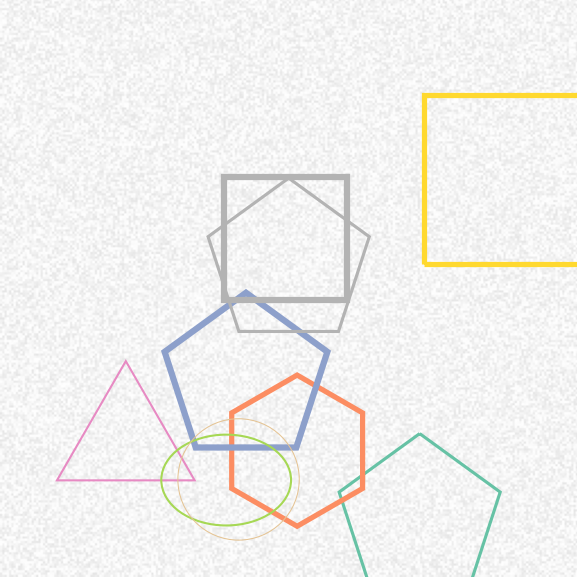[{"shape": "pentagon", "thickness": 1.5, "radius": 0.73, "center": [0.727, 0.102]}, {"shape": "hexagon", "thickness": 2.5, "radius": 0.65, "center": [0.515, 0.219]}, {"shape": "pentagon", "thickness": 3, "radius": 0.74, "center": [0.426, 0.344]}, {"shape": "triangle", "thickness": 1, "radius": 0.69, "center": [0.218, 0.236]}, {"shape": "oval", "thickness": 1, "radius": 0.56, "center": [0.392, 0.168]}, {"shape": "square", "thickness": 2.5, "radius": 0.73, "center": [0.879, 0.688]}, {"shape": "circle", "thickness": 0.5, "radius": 0.53, "center": [0.413, 0.169]}, {"shape": "square", "thickness": 3, "radius": 0.53, "center": [0.494, 0.587]}, {"shape": "pentagon", "thickness": 1.5, "radius": 0.73, "center": [0.5, 0.544]}]